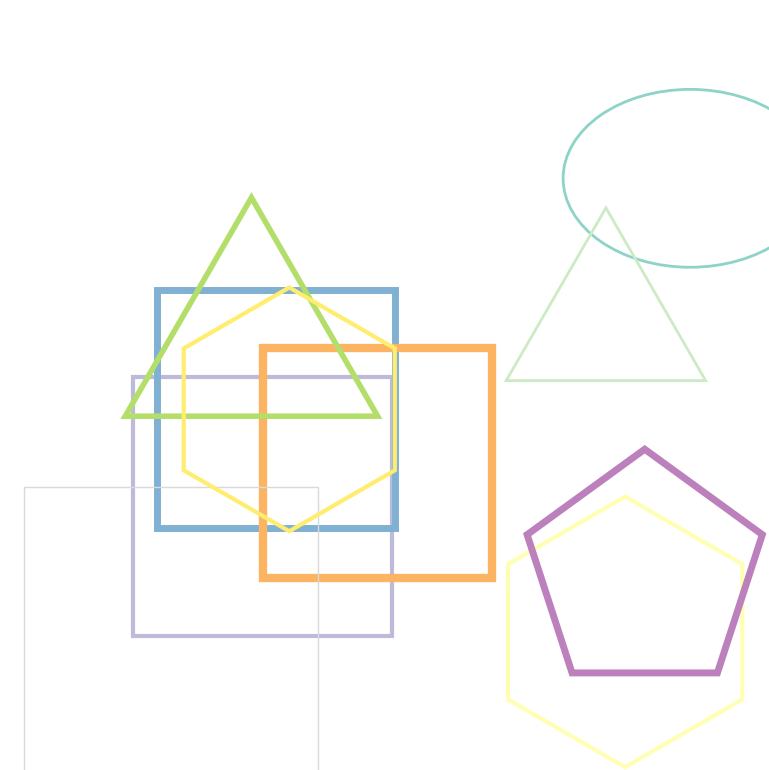[{"shape": "oval", "thickness": 1, "radius": 0.83, "center": [0.896, 0.768]}, {"shape": "hexagon", "thickness": 1.5, "radius": 0.88, "center": [0.812, 0.179]}, {"shape": "square", "thickness": 1.5, "radius": 0.84, "center": [0.341, 0.342]}, {"shape": "square", "thickness": 2.5, "radius": 0.77, "center": [0.359, 0.468]}, {"shape": "square", "thickness": 3, "radius": 0.74, "center": [0.49, 0.399]}, {"shape": "triangle", "thickness": 2, "radius": 0.95, "center": [0.327, 0.554]}, {"shape": "square", "thickness": 0.5, "radius": 0.95, "center": [0.222, 0.176]}, {"shape": "pentagon", "thickness": 2.5, "radius": 0.8, "center": [0.837, 0.256]}, {"shape": "triangle", "thickness": 1, "radius": 0.75, "center": [0.787, 0.58]}, {"shape": "hexagon", "thickness": 1.5, "radius": 0.79, "center": [0.376, 0.468]}]